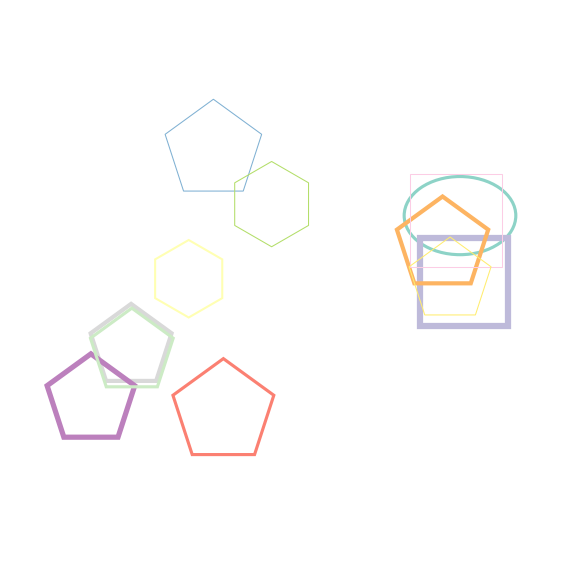[{"shape": "oval", "thickness": 1.5, "radius": 0.48, "center": [0.797, 0.626]}, {"shape": "hexagon", "thickness": 1, "radius": 0.34, "center": [0.327, 0.516]}, {"shape": "square", "thickness": 3, "radius": 0.38, "center": [0.804, 0.51]}, {"shape": "pentagon", "thickness": 1.5, "radius": 0.46, "center": [0.387, 0.286]}, {"shape": "pentagon", "thickness": 0.5, "radius": 0.44, "center": [0.37, 0.739]}, {"shape": "pentagon", "thickness": 2, "radius": 0.42, "center": [0.766, 0.576]}, {"shape": "hexagon", "thickness": 0.5, "radius": 0.37, "center": [0.47, 0.646]}, {"shape": "square", "thickness": 0.5, "radius": 0.4, "center": [0.789, 0.617]}, {"shape": "pentagon", "thickness": 2, "radius": 0.37, "center": [0.227, 0.399]}, {"shape": "pentagon", "thickness": 2.5, "radius": 0.4, "center": [0.157, 0.307]}, {"shape": "pentagon", "thickness": 1.5, "radius": 0.38, "center": [0.228, 0.39]}, {"shape": "pentagon", "thickness": 0.5, "radius": 0.37, "center": [0.779, 0.514]}]